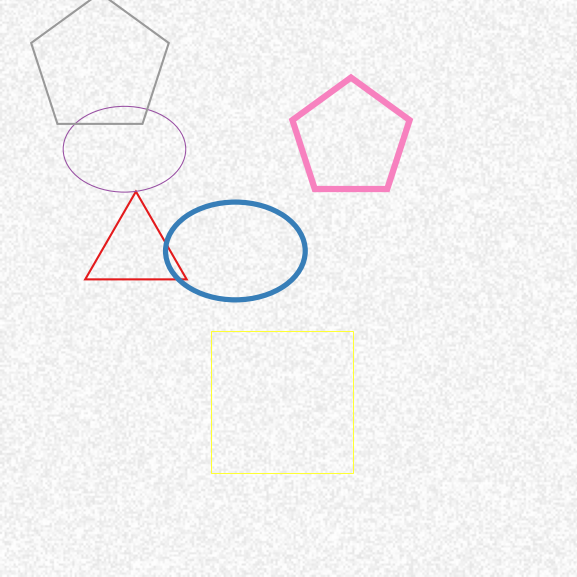[{"shape": "triangle", "thickness": 1, "radius": 0.51, "center": [0.235, 0.566]}, {"shape": "oval", "thickness": 2.5, "radius": 0.6, "center": [0.408, 0.565]}, {"shape": "oval", "thickness": 0.5, "radius": 0.53, "center": [0.216, 0.741]}, {"shape": "square", "thickness": 0.5, "radius": 0.61, "center": [0.489, 0.303]}, {"shape": "pentagon", "thickness": 3, "radius": 0.53, "center": [0.608, 0.758]}, {"shape": "pentagon", "thickness": 1, "radius": 0.63, "center": [0.173, 0.886]}]